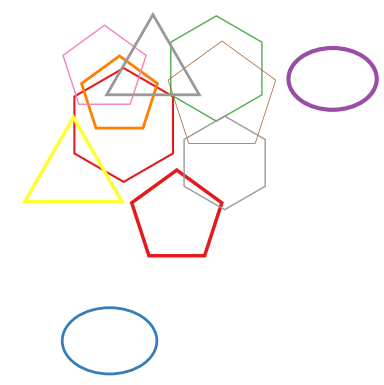[{"shape": "pentagon", "thickness": 2.5, "radius": 0.62, "center": [0.459, 0.435]}, {"shape": "hexagon", "thickness": 1.5, "radius": 0.74, "center": [0.321, 0.675]}, {"shape": "oval", "thickness": 2, "radius": 0.61, "center": [0.285, 0.115]}, {"shape": "hexagon", "thickness": 1, "radius": 0.68, "center": [0.562, 0.822]}, {"shape": "oval", "thickness": 3, "radius": 0.57, "center": [0.864, 0.795]}, {"shape": "pentagon", "thickness": 2, "radius": 0.52, "center": [0.31, 0.751]}, {"shape": "triangle", "thickness": 2.5, "radius": 0.73, "center": [0.191, 0.549]}, {"shape": "pentagon", "thickness": 0.5, "radius": 0.73, "center": [0.577, 0.747]}, {"shape": "pentagon", "thickness": 1, "radius": 0.57, "center": [0.272, 0.821]}, {"shape": "hexagon", "thickness": 1, "radius": 0.61, "center": [0.583, 0.577]}, {"shape": "triangle", "thickness": 2, "radius": 0.69, "center": [0.397, 0.823]}]